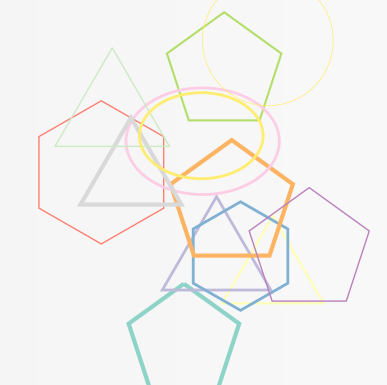[{"shape": "pentagon", "thickness": 3, "radius": 0.75, "center": [0.475, 0.113]}, {"shape": "triangle", "thickness": 1.5, "radius": 0.76, "center": [0.704, 0.288]}, {"shape": "triangle", "thickness": 2, "radius": 0.81, "center": [0.559, 0.328]}, {"shape": "hexagon", "thickness": 1, "radius": 0.93, "center": [0.261, 0.552]}, {"shape": "hexagon", "thickness": 2, "radius": 0.7, "center": [0.621, 0.335]}, {"shape": "pentagon", "thickness": 3, "radius": 0.83, "center": [0.598, 0.47]}, {"shape": "pentagon", "thickness": 1.5, "radius": 0.78, "center": [0.578, 0.813]}, {"shape": "oval", "thickness": 2, "radius": 0.99, "center": [0.523, 0.633]}, {"shape": "triangle", "thickness": 3, "radius": 0.75, "center": [0.338, 0.544]}, {"shape": "pentagon", "thickness": 1, "radius": 0.81, "center": [0.798, 0.35]}, {"shape": "triangle", "thickness": 1, "radius": 0.85, "center": [0.29, 0.705]}, {"shape": "oval", "thickness": 2, "radius": 0.8, "center": [0.519, 0.648]}, {"shape": "circle", "thickness": 0.5, "radius": 0.84, "center": [0.691, 0.894]}]